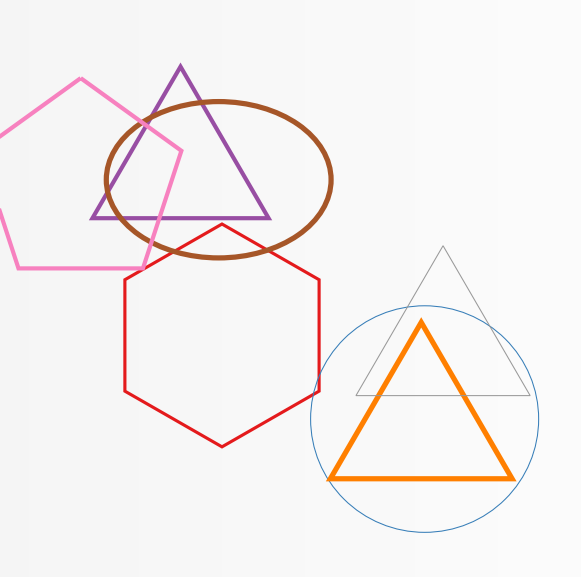[{"shape": "hexagon", "thickness": 1.5, "radius": 0.96, "center": [0.382, 0.418]}, {"shape": "circle", "thickness": 0.5, "radius": 0.98, "center": [0.731, 0.273]}, {"shape": "triangle", "thickness": 2, "radius": 0.87, "center": [0.311, 0.709]}, {"shape": "triangle", "thickness": 2.5, "radius": 0.9, "center": [0.725, 0.26]}, {"shape": "oval", "thickness": 2.5, "radius": 0.97, "center": [0.376, 0.688]}, {"shape": "pentagon", "thickness": 2, "radius": 0.91, "center": [0.139, 0.682]}, {"shape": "triangle", "thickness": 0.5, "radius": 0.87, "center": [0.762, 0.401]}]